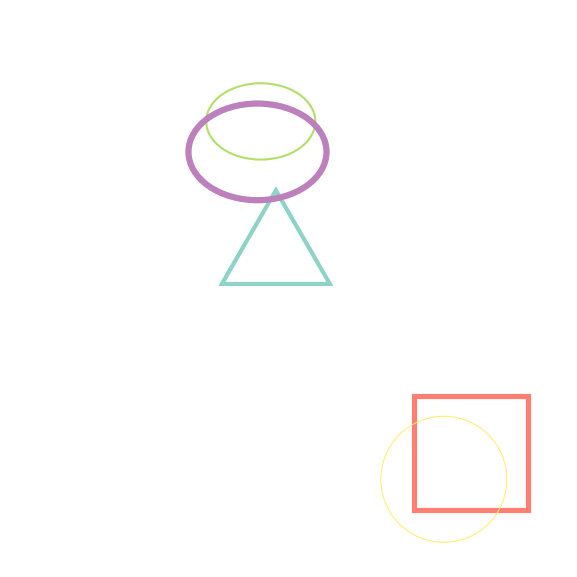[{"shape": "triangle", "thickness": 2, "radius": 0.54, "center": [0.478, 0.561]}, {"shape": "square", "thickness": 2.5, "radius": 0.49, "center": [0.816, 0.215]}, {"shape": "oval", "thickness": 1, "radius": 0.47, "center": [0.452, 0.789]}, {"shape": "oval", "thickness": 3, "radius": 0.6, "center": [0.446, 0.736]}, {"shape": "circle", "thickness": 0.5, "radius": 0.55, "center": [0.769, 0.169]}]